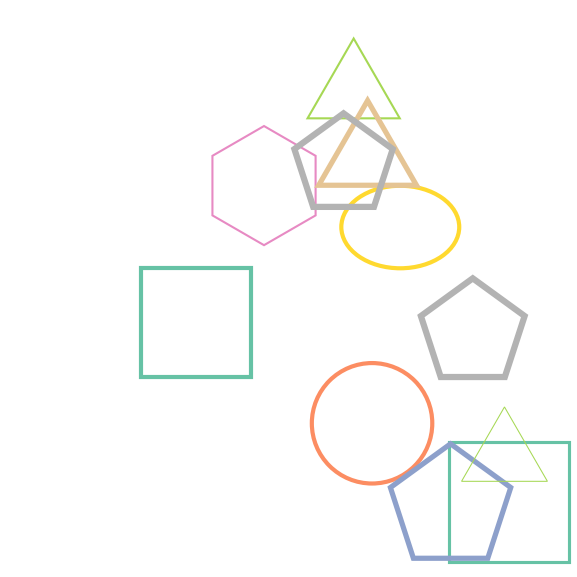[{"shape": "square", "thickness": 1.5, "radius": 0.52, "center": [0.881, 0.131]}, {"shape": "square", "thickness": 2, "radius": 0.47, "center": [0.34, 0.44]}, {"shape": "circle", "thickness": 2, "radius": 0.52, "center": [0.644, 0.266]}, {"shape": "pentagon", "thickness": 2.5, "radius": 0.55, "center": [0.78, 0.121]}, {"shape": "hexagon", "thickness": 1, "radius": 0.52, "center": [0.457, 0.678]}, {"shape": "triangle", "thickness": 1, "radius": 0.46, "center": [0.612, 0.84]}, {"shape": "triangle", "thickness": 0.5, "radius": 0.43, "center": [0.874, 0.209]}, {"shape": "oval", "thickness": 2, "radius": 0.51, "center": [0.693, 0.606]}, {"shape": "triangle", "thickness": 2.5, "radius": 0.49, "center": [0.637, 0.727]}, {"shape": "pentagon", "thickness": 3, "radius": 0.45, "center": [0.595, 0.713]}, {"shape": "pentagon", "thickness": 3, "radius": 0.47, "center": [0.819, 0.423]}]